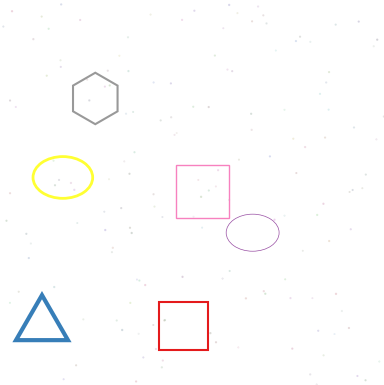[{"shape": "square", "thickness": 1.5, "radius": 0.32, "center": [0.476, 0.154]}, {"shape": "triangle", "thickness": 3, "radius": 0.39, "center": [0.109, 0.155]}, {"shape": "oval", "thickness": 0.5, "radius": 0.34, "center": [0.656, 0.396]}, {"shape": "oval", "thickness": 2, "radius": 0.39, "center": [0.163, 0.539]}, {"shape": "square", "thickness": 1, "radius": 0.34, "center": [0.527, 0.503]}, {"shape": "hexagon", "thickness": 1.5, "radius": 0.33, "center": [0.248, 0.744]}]